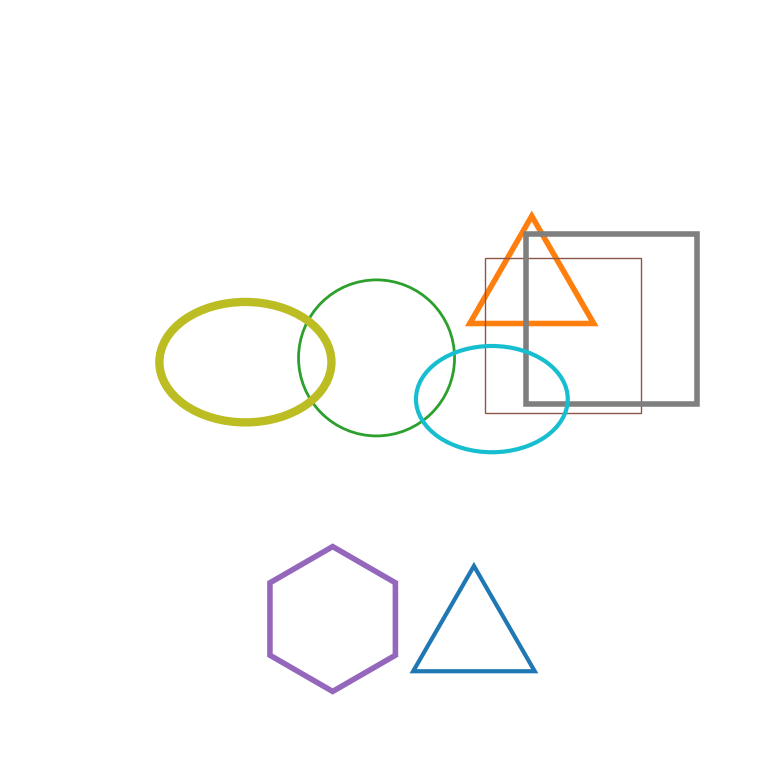[{"shape": "triangle", "thickness": 1.5, "radius": 0.46, "center": [0.616, 0.174]}, {"shape": "triangle", "thickness": 2, "radius": 0.46, "center": [0.691, 0.626]}, {"shape": "circle", "thickness": 1, "radius": 0.51, "center": [0.489, 0.535]}, {"shape": "hexagon", "thickness": 2, "radius": 0.47, "center": [0.432, 0.196]}, {"shape": "square", "thickness": 0.5, "radius": 0.5, "center": [0.731, 0.564]}, {"shape": "square", "thickness": 2, "radius": 0.55, "center": [0.794, 0.586]}, {"shape": "oval", "thickness": 3, "radius": 0.56, "center": [0.319, 0.53]}, {"shape": "oval", "thickness": 1.5, "radius": 0.49, "center": [0.639, 0.482]}]